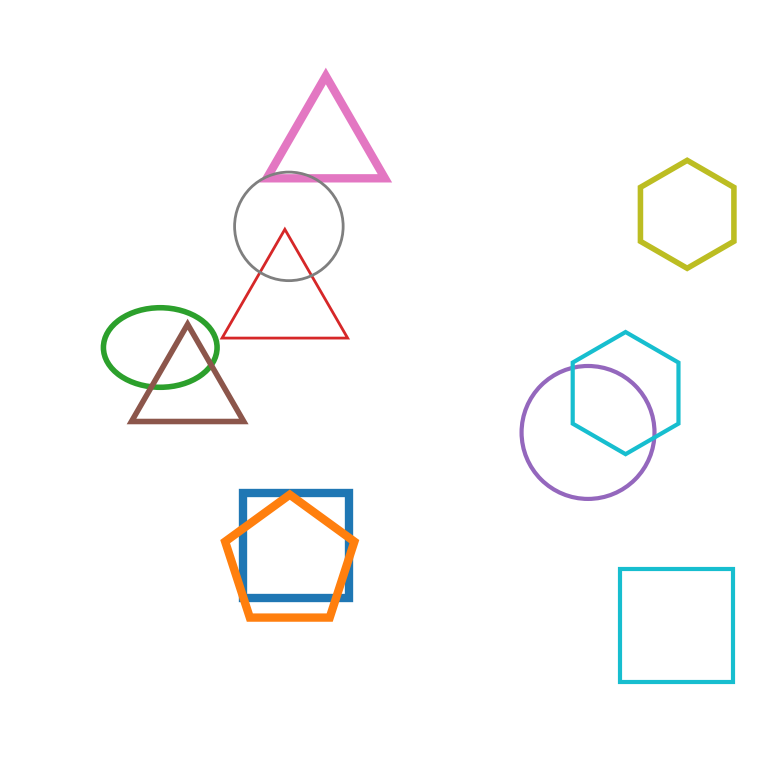[{"shape": "square", "thickness": 3, "radius": 0.34, "center": [0.385, 0.292]}, {"shape": "pentagon", "thickness": 3, "radius": 0.44, "center": [0.376, 0.269]}, {"shape": "oval", "thickness": 2, "radius": 0.37, "center": [0.208, 0.549]}, {"shape": "triangle", "thickness": 1, "radius": 0.47, "center": [0.37, 0.608]}, {"shape": "circle", "thickness": 1.5, "radius": 0.43, "center": [0.764, 0.438]}, {"shape": "triangle", "thickness": 2, "radius": 0.42, "center": [0.244, 0.495]}, {"shape": "triangle", "thickness": 3, "radius": 0.44, "center": [0.423, 0.813]}, {"shape": "circle", "thickness": 1, "radius": 0.35, "center": [0.375, 0.706]}, {"shape": "hexagon", "thickness": 2, "radius": 0.35, "center": [0.892, 0.722]}, {"shape": "hexagon", "thickness": 1.5, "radius": 0.4, "center": [0.812, 0.489]}, {"shape": "square", "thickness": 1.5, "radius": 0.37, "center": [0.879, 0.188]}]